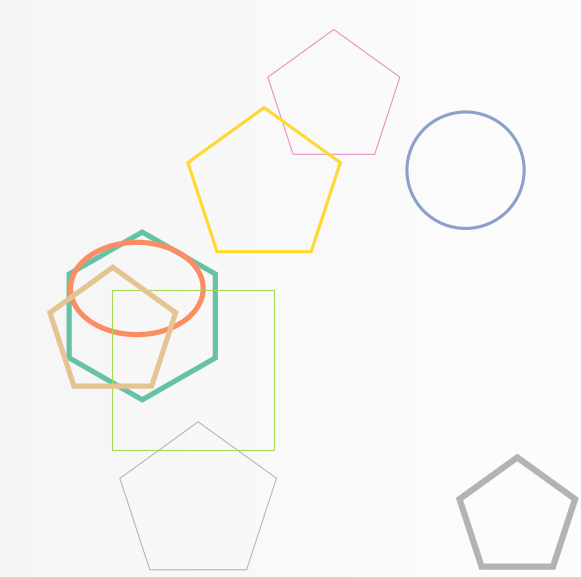[{"shape": "hexagon", "thickness": 2.5, "radius": 0.73, "center": [0.245, 0.452]}, {"shape": "oval", "thickness": 2.5, "radius": 0.57, "center": [0.235, 0.5]}, {"shape": "circle", "thickness": 1.5, "radius": 0.5, "center": [0.801, 0.704]}, {"shape": "pentagon", "thickness": 0.5, "radius": 0.6, "center": [0.574, 0.829]}, {"shape": "square", "thickness": 0.5, "radius": 0.69, "center": [0.332, 0.359]}, {"shape": "pentagon", "thickness": 1.5, "radius": 0.69, "center": [0.454, 0.675]}, {"shape": "pentagon", "thickness": 2.5, "radius": 0.57, "center": [0.194, 0.423]}, {"shape": "pentagon", "thickness": 0.5, "radius": 0.71, "center": [0.341, 0.127]}, {"shape": "pentagon", "thickness": 3, "radius": 0.52, "center": [0.89, 0.103]}]